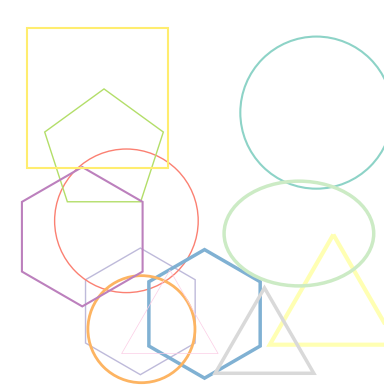[{"shape": "circle", "thickness": 1.5, "radius": 0.99, "center": [0.822, 0.707]}, {"shape": "triangle", "thickness": 3, "radius": 0.95, "center": [0.866, 0.2]}, {"shape": "hexagon", "thickness": 1, "radius": 0.82, "center": [0.365, 0.191]}, {"shape": "circle", "thickness": 1, "radius": 0.93, "center": [0.328, 0.426]}, {"shape": "hexagon", "thickness": 2.5, "radius": 0.83, "center": [0.531, 0.185]}, {"shape": "circle", "thickness": 2, "radius": 0.7, "center": [0.367, 0.145]}, {"shape": "pentagon", "thickness": 1, "radius": 0.81, "center": [0.27, 0.607]}, {"shape": "triangle", "thickness": 0.5, "radius": 0.72, "center": [0.441, 0.154]}, {"shape": "triangle", "thickness": 2.5, "radius": 0.74, "center": [0.687, 0.104]}, {"shape": "hexagon", "thickness": 1.5, "radius": 0.9, "center": [0.214, 0.385]}, {"shape": "oval", "thickness": 2.5, "radius": 0.97, "center": [0.776, 0.393]}, {"shape": "square", "thickness": 1.5, "radius": 0.91, "center": [0.253, 0.746]}]